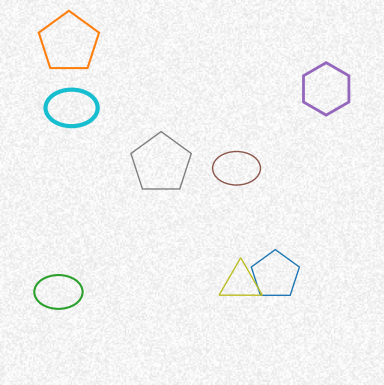[{"shape": "pentagon", "thickness": 1, "radius": 0.33, "center": [0.715, 0.286]}, {"shape": "pentagon", "thickness": 1.5, "radius": 0.41, "center": [0.179, 0.89]}, {"shape": "oval", "thickness": 1.5, "radius": 0.31, "center": [0.152, 0.242]}, {"shape": "hexagon", "thickness": 2, "radius": 0.34, "center": [0.847, 0.769]}, {"shape": "oval", "thickness": 1, "radius": 0.31, "center": [0.614, 0.563]}, {"shape": "pentagon", "thickness": 1, "radius": 0.41, "center": [0.418, 0.576]}, {"shape": "triangle", "thickness": 1, "radius": 0.32, "center": [0.625, 0.266]}, {"shape": "oval", "thickness": 3, "radius": 0.34, "center": [0.186, 0.72]}]